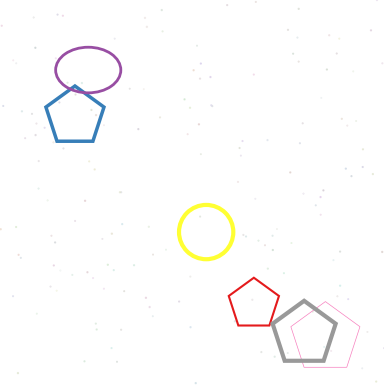[{"shape": "pentagon", "thickness": 1.5, "radius": 0.34, "center": [0.659, 0.21]}, {"shape": "pentagon", "thickness": 2.5, "radius": 0.4, "center": [0.195, 0.697]}, {"shape": "oval", "thickness": 2, "radius": 0.42, "center": [0.229, 0.818]}, {"shape": "circle", "thickness": 3, "radius": 0.35, "center": [0.535, 0.397]}, {"shape": "pentagon", "thickness": 0.5, "radius": 0.47, "center": [0.845, 0.122]}, {"shape": "pentagon", "thickness": 3, "radius": 0.43, "center": [0.79, 0.133]}]